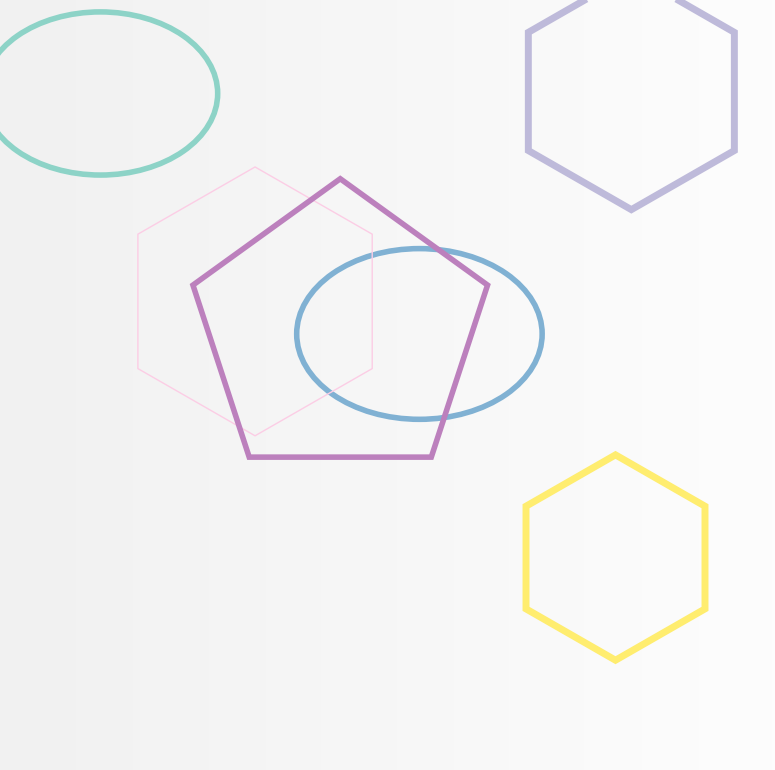[{"shape": "oval", "thickness": 2, "radius": 0.76, "center": [0.13, 0.879]}, {"shape": "hexagon", "thickness": 2.5, "radius": 0.77, "center": [0.815, 0.881]}, {"shape": "oval", "thickness": 2, "radius": 0.79, "center": [0.541, 0.566]}, {"shape": "hexagon", "thickness": 0.5, "radius": 0.87, "center": [0.329, 0.609]}, {"shape": "pentagon", "thickness": 2, "radius": 1.0, "center": [0.439, 0.568]}, {"shape": "hexagon", "thickness": 2.5, "radius": 0.67, "center": [0.794, 0.276]}]